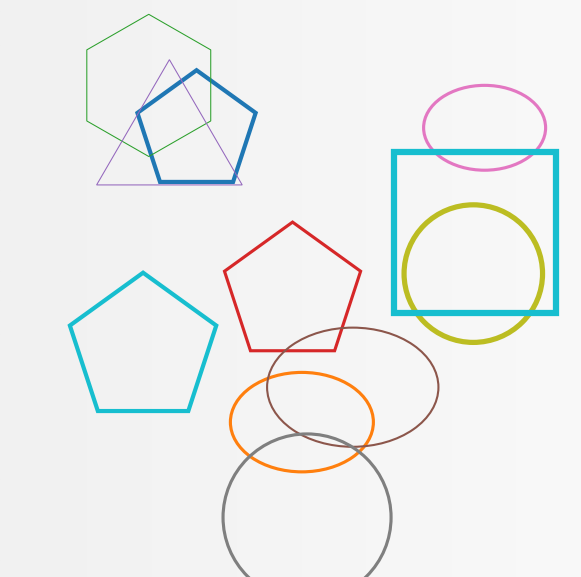[{"shape": "pentagon", "thickness": 2, "radius": 0.53, "center": [0.338, 0.771]}, {"shape": "oval", "thickness": 1.5, "radius": 0.62, "center": [0.519, 0.268]}, {"shape": "hexagon", "thickness": 0.5, "radius": 0.62, "center": [0.256, 0.851]}, {"shape": "pentagon", "thickness": 1.5, "radius": 0.62, "center": [0.503, 0.491]}, {"shape": "triangle", "thickness": 0.5, "radius": 0.72, "center": [0.291, 0.751]}, {"shape": "oval", "thickness": 1, "radius": 0.74, "center": [0.607, 0.329]}, {"shape": "oval", "thickness": 1.5, "radius": 0.52, "center": [0.834, 0.778]}, {"shape": "circle", "thickness": 1.5, "radius": 0.72, "center": [0.528, 0.103]}, {"shape": "circle", "thickness": 2.5, "radius": 0.6, "center": [0.814, 0.525]}, {"shape": "square", "thickness": 3, "radius": 0.7, "center": [0.817, 0.596]}, {"shape": "pentagon", "thickness": 2, "radius": 0.66, "center": [0.246, 0.395]}]